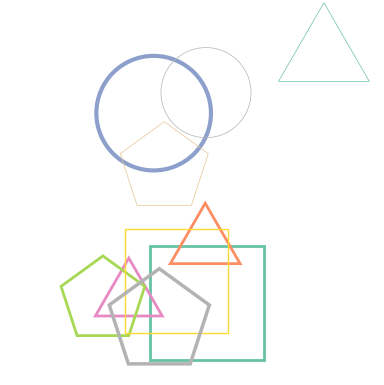[{"shape": "triangle", "thickness": 0.5, "radius": 0.68, "center": [0.841, 0.857]}, {"shape": "square", "thickness": 2, "radius": 0.74, "center": [0.538, 0.213]}, {"shape": "triangle", "thickness": 2, "radius": 0.52, "center": [0.533, 0.368]}, {"shape": "circle", "thickness": 3, "radius": 0.74, "center": [0.399, 0.706]}, {"shape": "triangle", "thickness": 2, "radius": 0.5, "center": [0.335, 0.229]}, {"shape": "pentagon", "thickness": 2, "radius": 0.57, "center": [0.267, 0.221]}, {"shape": "square", "thickness": 1, "radius": 0.67, "center": [0.459, 0.27]}, {"shape": "pentagon", "thickness": 0.5, "radius": 0.6, "center": [0.427, 0.564]}, {"shape": "circle", "thickness": 0.5, "radius": 0.58, "center": [0.535, 0.759]}, {"shape": "pentagon", "thickness": 2.5, "radius": 0.68, "center": [0.414, 0.165]}]